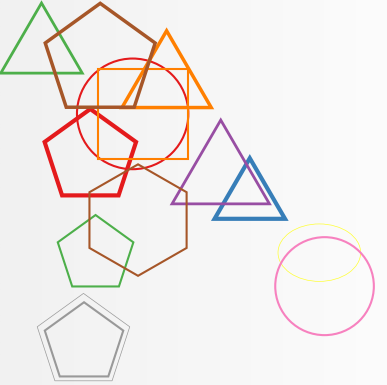[{"shape": "circle", "thickness": 1.5, "radius": 0.72, "center": [0.342, 0.704]}, {"shape": "pentagon", "thickness": 3, "radius": 0.62, "center": [0.233, 0.593]}, {"shape": "triangle", "thickness": 3, "radius": 0.52, "center": [0.645, 0.484]}, {"shape": "pentagon", "thickness": 1.5, "radius": 0.51, "center": [0.247, 0.339]}, {"shape": "triangle", "thickness": 2, "radius": 0.61, "center": [0.107, 0.871]}, {"shape": "triangle", "thickness": 2, "radius": 0.73, "center": [0.57, 0.543]}, {"shape": "triangle", "thickness": 2.5, "radius": 0.66, "center": [0.43, 0.787]}, {"shape": "square", "thickness": 1.5, "radius": 0.58, "center": [0.368, 0.703]}, {"shape": "oval", "thickness": 0.5, "radius": 0.53, "center": [0.824, 0.344]}, {"shape": "hexagon", "thickness": 1.5, "radius": 0.72, "center": [0.356, 0.428]}, {"shape": "pentagon", "thickness": 2.5, "radius": 0.75, "center": [0.259, 0.842]}, {"shape": "circle", "thickness": 1.5, "radius": 0.64, "center": [0.838, 0.257]}, {"shape": "pentagon", "thickness": 0.5, "radius": 0.63, "center": [0.215, 0.112]}, {"shape": "pentagon", "thickness": 1.5, "radius": 0.53, "center": [0.217, 0.108]}]